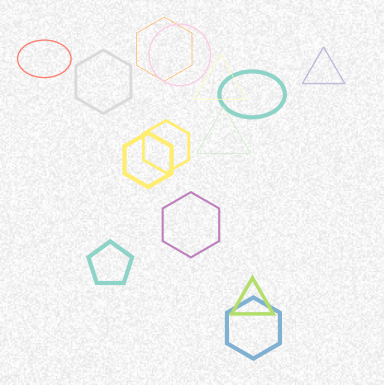[{"shape": "oval", "thickness": 3, "radius": 0.43, "center": [0.655, 0.755]}, {"shape": "pentagon", "thickness": 3, "radius": 0.3, "center": [0.286, 0.313]}, {"shape": "triangle", "thickness": 0.5, "radius": 0.39, "center": [0.572, 0.781]}, {"shape": "triangle", "thickness": 1, "radius": 0.32, "center": [0.84, 0.815]}, {"shape": "oval", "thickness": 1, "radius": 0.35, "center": [0.115, 0.847]}, {"shape": "hexagon", "thickness": 3, "radius": 0.4, "center": [0.658, 0.148]}, {"shape": "hexagon", "thickness": 0.5, "radius": 0.42, "center": [0.427, 0.872]}, {"shape": "triangle", "thickness": 2.5, "radius": 0.31, "center": [0.656, 0.216]}, {"shape": "circle", "thickness": 1, "radius": 0.4, "center": [0.467, 0.857]}, {"shape": "hexagon", "thickness": 2, "radius": 0.41, "center": [0.269, 0.788]}, {"shape": "hexagon", "thickness": 1.5, "radius": 0.42, "center": [0.496, 0.416]}, {"shape": "triangle", "thickness": 0.5, "radius": 0.4, "center": [0.581, 0.642]}, {"shape": "hexagon", "thickness": 2, "radius": 0.34, "center": [0.431, 0.619]}, {"shape": "hexagon", "thickness": 3, "radius": 0.35, "center": [0.385, 0.585]}]